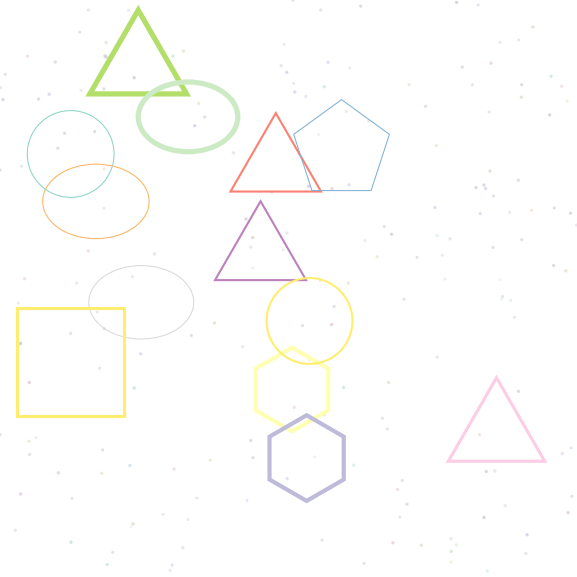[{"shape": "circle", "thickness": 0.5, "radius": 0.38, "center": [0.122, 0.733]}, {"shape": "hexagon", "thickness": 2, "radius": 0.36, "center": [0.506, 0.325]}, {"shape": "hexagon", "thickness": 2, "radius": 0.37, "center": [0.531, 0.206]}, {"shape": "triangle", "thickness": 1, "radius": 0.45, "center": [0.478, 0.713]}, {"shape": "pentagon", "thickness": 0.5, "radius": 0.44, "center": [0.591, 0.74]}, {"shape": "oval", "thickness": 0.5, "radius": 0.46, "center": [0.166, 0.65]}, {"shape": "triangle", "thickness": 2.5, "radius": 0.48, "center": [0.239, 0.885]}, {"shape": "triangle", "thickness": 1.5, "radius": 0.48, "center": [0.86, 0.249]}, {"shape": "oval", "thickness": 0.5, "radius": 0.45, "center": [0.245, 0.476]}, {"shape": "triangle", "thickness": 1, "radius": 0.46, "center": [0.451, 0.56]}, {"shape": "oval", "thickness": 2.5, "radius": 0.43, "center": [0.326, 0.797]}, {"shape": "square", "thickness": 1.5, "radius": 0.47, "center": [0.122, 0.373]}, {"shape": "circle", "thickness": 1, "radius": 0.37, "center": [0.536, 0.443]}]